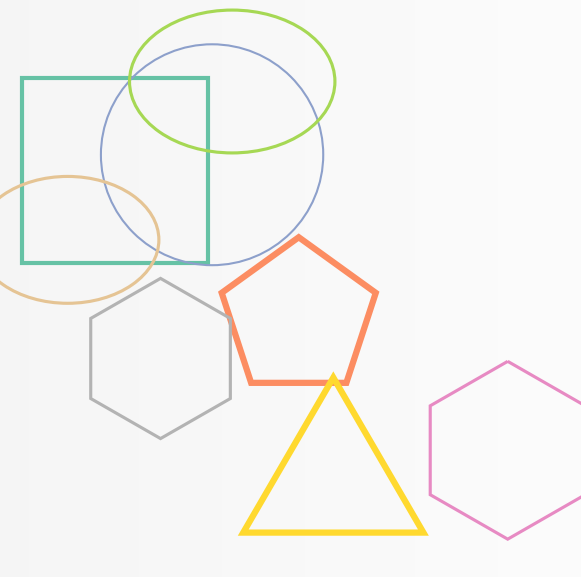[{"shape": "square", "thickness": 2, "radius": 0.8, "center": [0.198, 0.704]}, {"shape": "pentagon", "thickness": 3, "radius": 0.7, "center": [0.514, 0.449]}, {"shape": "circle", "thickness": 1, "radius": 0.96, "center": [0.365, 0.731]}, {"shape": "hexagon", "thickness": 1.5, "radius": 0.77, "center": [0.873, 0.219]}, {"shape": "oval", "thickness": 1.5, "radius": 0.88, "center": [0.4, 0.858]}, {"shape": "triangle", "thickness": 3, "radius": 0.89, "center": [0.573, 0.166]}, {"shape": "oval", "thickness": 1.5, "radius": 0.78, "center": [0.116, 0.584]}, {"shape": "hexagon", "thickness": 1.5, "radius": 0.69, "center": [0.276, 0.378]}]